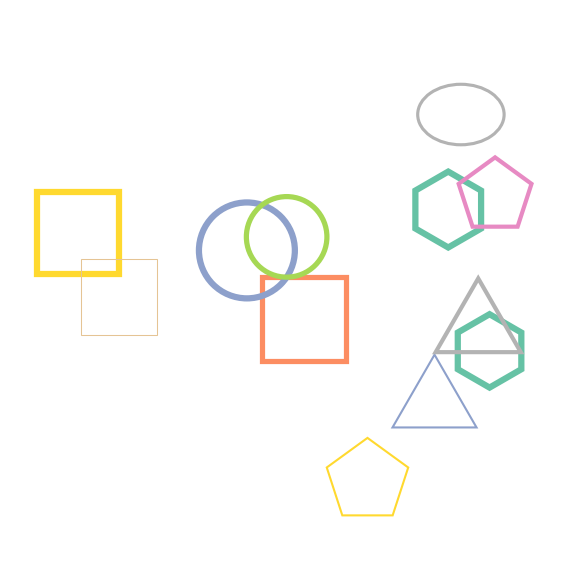[{"shape": "hexagon", "thickness": 3, "radius": 0.33, "center": [0.776, 0.636]}, {"shape": "hexagon", "thickness": 3, "radius": 0.32, "center": [0.848, 0.392]}, {"shape": "square", "thickness": 2.5, "radius": 0.36, "center": [0.527, 0.446]}, {"shape": "circle", "thickness": 3, "radius": 0.42, "center": [0.428, 0.566]}, {"shape": "triangle", "thickness": 1, "radius": 0.42, "center": [0.752, 0.301]}, {"shape": "pentagon", "thickness": 2, "radius": 0.33, "center": [0.857, 0.66]}, {"shape": "circle", "thickness": 2.5, "radius": 0.35, "center": [0.496, 0.589]}, {"shape": "pentagon", "thickness": 1, "radius": 0.37, "center": [0.636, 0.167]}, {"shape": "square", "thickness": 3, "radius": 0.35, "center": [0.135, 0.595]}, {"shape": "square", "thickness": 0.5, "radius": 0.33, "center": [0.206, 0.486]}, {"shape": "oval", "thickness": 1.5, "radius": 0.37, "center": [0.798, 0.801]}, {"shape": "triangle", "thickness": 2, "radius": 0.43, "center": [0.828, 0.432]}]